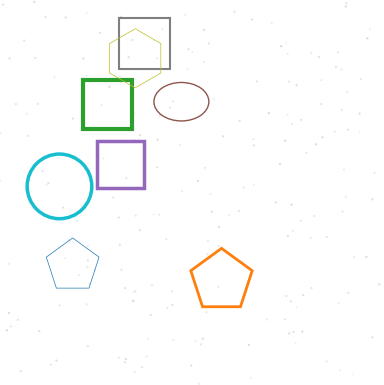[{"shape": "pentagon", "thickness": 0.5, "radius": 0.36, "center": [0.189, 0.31]}, {"shape": "pentagon", "thickness": 2, "radius": 0.42, "center": [0.575, 0.271]}, {"shape": "square", "thickness": 3, "radius": 0.32, "center": [0.279, 0.729]}, {"shape": "square", "thickness": 2.5, "radius": 0.31, "center": [0.313, 0.573]}, {"shape": "oval", "thickness": 1, "radius": 0.36, "center": [0.471, 0.736]}, {"shape": "square", "thickness": 1.5, "radius": 0.33, "center": [0.375, 0.887]}, {"shape": "hexagon", "thickness": 0.5, "radius": 0.38, "center": [0.351, 0.849]}, {"shape": "circle", "thickness": 2.5, "radius": 0.42, "center": [0.154, 0.516]}]